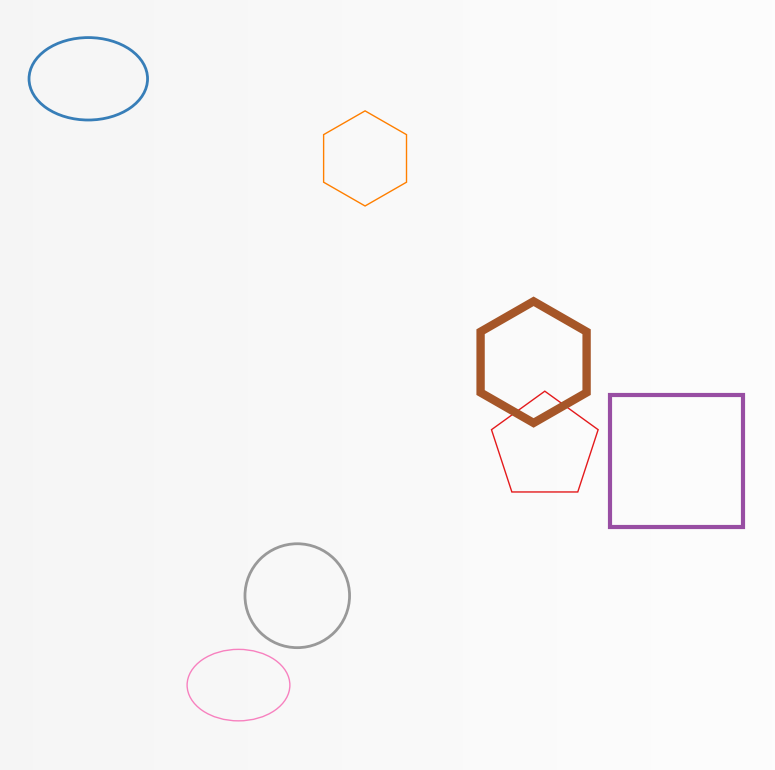[{"shape": "pentagon", "thickness": 0.5, "radius": 0.36, "center": [0.703, 0.42]}, {"shape": "oval", "thickness": 1, "radius": 0.38, "center": [0.114, 0.898]}, {"shape": "square", "thickness": 1.5, "radius": 0.43, "center": [0.873, 0.401]}, {"shape": "hexagon", "thickness": 0.5, "radius": 0.31, "center": [0.471, 0.794]}, {"shape": "hexagon", "thickness": 3, "radius": 0.39, "center": [0.689, 0.53]}, {"shape": "oval", "thickness": 0.5, "radius": 0.33, "center": [0.308, 0.11]}, {"shape": "circle", "thickness": 1, "radius": 0.34, "center": [0.384, 0.226]}]